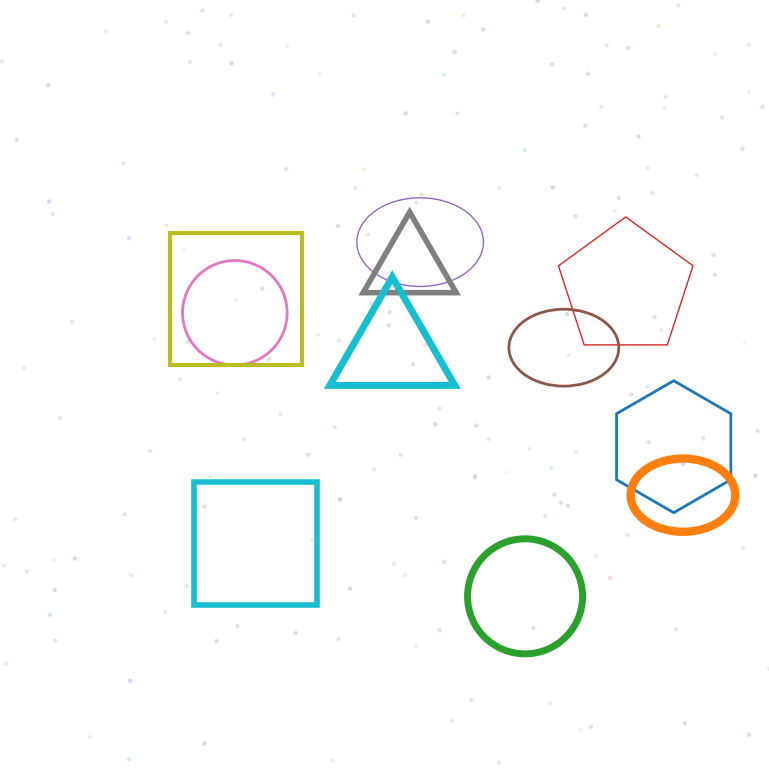[{"shape": "hexagon", "thickness": 1, "radius": 0.43, "center": [0.875, 0.42]}, {"shape": "oval", "thickness": 3, "radius": 0.34, "center": [0.887, 0.357]}, {"shape": "circle", "thickness": 2.5, "radius": 0.37, "center": [0.682, 0.226]}, {"shape": "pentagon", "thickness": 0.5, "radius": 0.46, "center": [0.813, 0.626]}, {"shape": "oval", "thickness": 0.5, "radius": 0.41, "center": [0.546, 0.686]}, {"shape": "oval", "thickness": 1, "radius": 0.36, "center": [0.732, 0.548]}, {"shape": "circle", "thickness": 1, "radius": 0.34, "center": [0.305, 0.594]}, {"shape": "triangle", "thickness": 2, "radius": 0.35, "center": [0.532, 0.655]}, {"shape": "square", "thickness": 1.5, "radius": 0.43, "center": [0.306, 0.612]}, {"shape": "square", "thickness": 2, "radius": 0.4, "center": [0.332, 0.294]}, {"shape": "triangle", "thickness": 2.5, "radius": 0.47, "center": [0.509, 0.546]}]